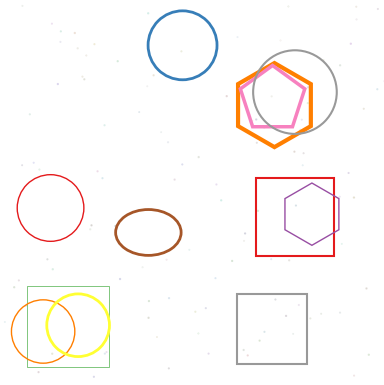[{"shape": "square", "thickness": 1.5, "radius": 0.51, "center": [0.767, 0.437]}, {"shape": "circle", "thickness": 1, "radius": 0.43, "center": [0.131, 0.46]}, {"shape": "circle", "thickness": 2, "radius": 0.45, "center": [0.474, 0.882]}, {"shape": "square", "thickness": 0.5, "radius": 0.53, "center": [0.176, 0.152]}, {"shape": "hexagon", "thickness": 1, "radius": 0.4, "center": [0.81, 0.444]}, {"shape": "hexagon", "thickness": 3, "radius": 0.55, "center": [0.713, 0.727]}, {"shape": "circle", "thickness": 1, "radius": 0.41, "center": [0.112, 0.139]}, {"shape": "circle", "thickness": 2, "radius": 0.41, "center": [0.203, 0.155]}, {"shape": "oval", "thickness": 2, "radius": 0.43, "center": [0.385, 0.396]}, {"shape": "pentagon", "thickness": 2.5, "radius": 0.44, "center": [0.708, 0.742]}, {"shape": "square", "thickness": 1.5, "radius": 0.45, "center": [0.708, 0.145]}, {"shape": "circle", "thickness": 1.5, "radius": 0.54, "center": [0.766, 0.761]}]